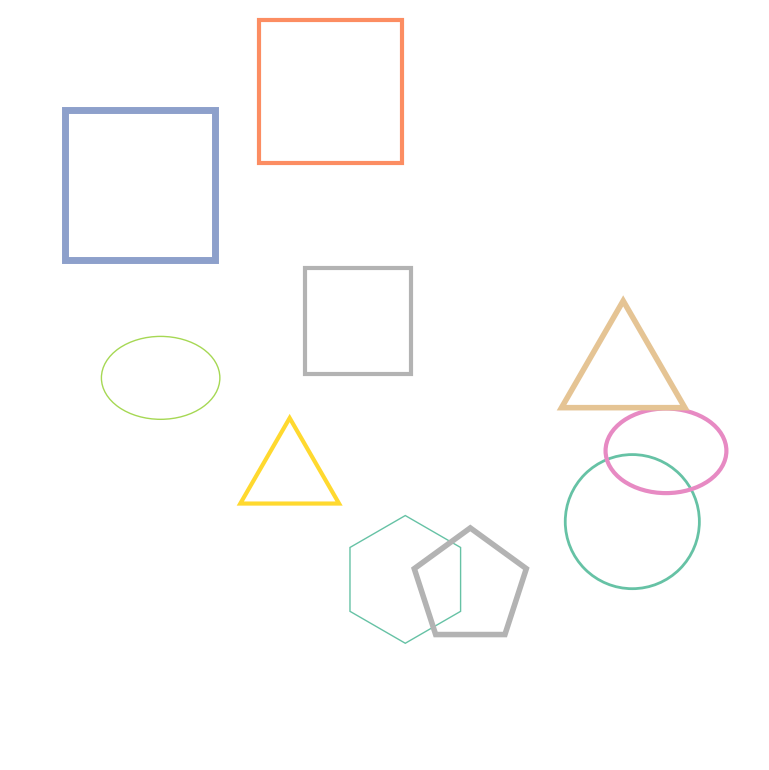[{"shape": "hexagon", "thickness": 0.5, "radius": 0.41, "center": [0.526, 0.248]}, {"shape": "circle", "thickness": 1, "radius": 0.44, "center": [0.821, 0.323]}, {"shape": "square", "thickness": 1.5, "radius": 0.46, "center": [0.429, 0.881]}, {"shape": "square", "thickness": 2.5, "radius": 0.49, "center": [0.182, 0.76]}, {"shape": "oval", "thickness": 1.5, "radius": 0.39, "center": [0.865, 0.415]}, {"shape": "oval", "thickness": 0.5, "radius": 0.38, "center": [0.209, 0.509]}, {"shape": "triangle", "thickness": 1.5, "radius": 0.37, "center": [0.376, 0.383]}, {"shape": "triangle", "thickness": 2, "radius": 0.46, "center": [0.809, 0.517]}, {"shape": "pentagon", "thickness": 2, "radius": 0.38, "center": [0.611, 0.238]}, {"shape": "square", "thickness": 1.5, "radius": 0.35, "center": [0.465, 0.583]}]